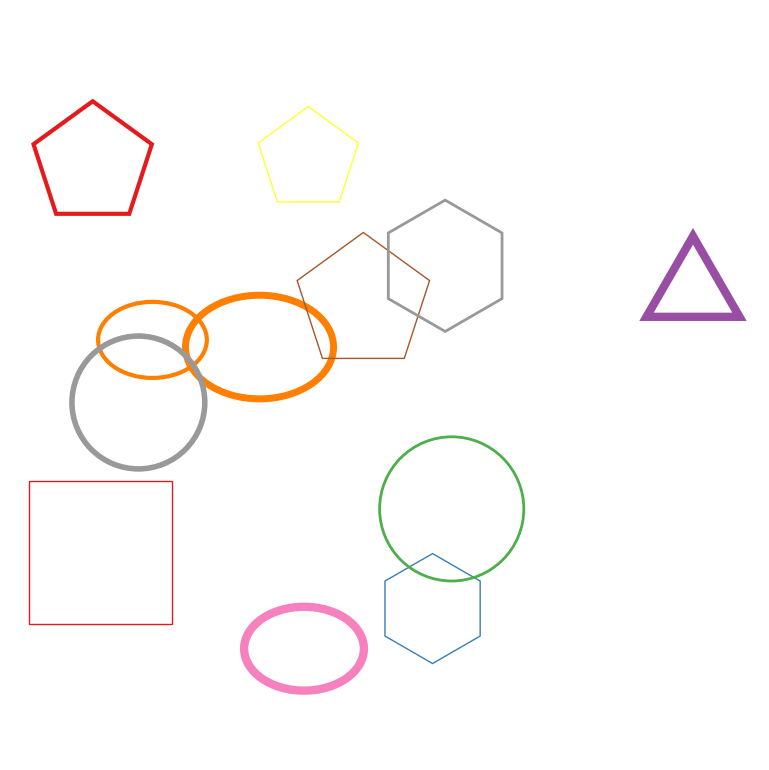[{"shape": "square", "thickness": 0.5, "radius": 0.46, "center": [0.131, 0.283]}, {"shape": "pentagon", "thickness": 1.5, "radius": 0.4, "center": [0.12, 0.788]}, {"shape": "hexagon", "thickness": 0.5, "radius": 0.36, "center": [0.562, 0.21]}, {"shape": "circle", "thickness": 1, "radius": 0.47, "center": [0.587, 0.339]}, {"shape": "triangle", "thickness": 3, "radius": 0.35, "center": [0.9, 0.623]}, {"shape": "oval", "thickness": 2.5, "radius": 0.48, "center": [0.337, 0.549]}, {"shape": "oval", "thickness": 1.5, "radius": 0.35, "center": [0.198, 0.559]}, {"shape": "pentagon", "thickness": 0.5, "radius": 0.34, "center": [0.4, 0.793]}, {"shape": "pentagon", "thickness": 0.5, "radius": 0.45, "center": [0.472, 0.608]}, {"shape": "oval", "thickness": 3, "radius": 0.39, "center": [0.395, 0.158]}, {"shape": "hexagon", "thickness": 1, "radius": 0.43, "center": [0.578, 0.655]}, {"shape": "circle", "thickness": 2, "radius": 0.43, "center": [0.18, 0.477]}]